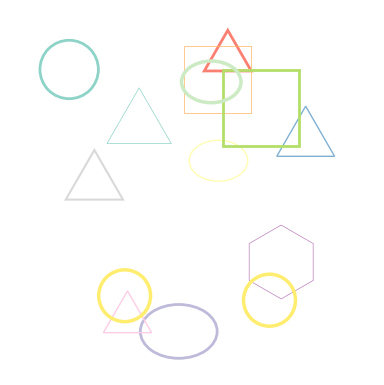[{"shape": "triangle", "thickness": 0.5, "radius": 0.48, "center": [0.361, 0.675]}, {"shape": "circle", "thickness": 2, "radius": 0.38, "center": [0.18, 0.82]}, {"shape": "oval", "thickness": 1, "radius": 0.38, "center": [0.567, 0.583]}, {"shape": "oval", "thickness": 2, "radius": 0.5, "center": [0.464, 0.139]}, {"shape": "triangle", "thickness": 2, "radius": 0.35, "center": [0.592, 0.851]}, {"shape": "triangle", "thickness": 1, "radius": 0.43, "center": [0.794, 0.637]}, {"shape": "square", "thickness": 0.5, "radius": 0.44, "center": [0.566, 0.793]}, {"shape": "square", "thickness": 2, "radius": 0.49, "center": [0.678, 0.719]}, {"shape": "triangle", "thickness": 1, "radius": 0.36, "center": [0.331, 0.172]}, {"shape": "triangle", "thickness": 1.5, "radius": 0.43, "center": [0.245, 0.524]}, {"shape": "hexagon", "thickness": 0.5, "radius": 0.48, "center": [0.73, 0.32]}, {"shape": "oval", "thickness": 2.5, "radius": 0.39, "center": [0.549, 0.787]}, {"shape": "circle", "thickness": 2.5, "radius": 0.34, "center": [0.324, 0.232]}, {"shape": "circle", "thickness": 2.5, "radius": 0.34, "center": [0.7, 0.22]}]